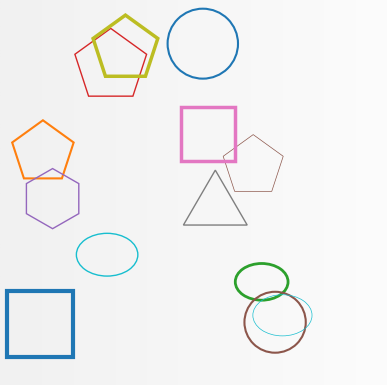[{"shape": "circle", "thickness": 1.5, "radius": 0.45, "center": [0.523, 0.887]}, {"shape": "square", "thickness": 3, "radius": 0.43, "center": [0.103, 0.158]}, {"shape": "pentagon", "thickness": 1.5, "radius": 0.42, "center": [0.111, 0.604]}, {"shape": "oval", "thickness": 2, "radius": 0.34, "center": [0.675, 0.268]}, {"shape": "pentagon", "thickness": 1, "radius": 0.49, "center": [0.286, 0.829]}, {"shape": "hexagon", "thickness": 1, "radius": 0.39, "center": [0.136, 0.484]}, {"shape": "pentagon", "thickness": 0.5, "radius": 0.41, "center": [0.653, 0.569]}, {"shape": "circle", "thickness": 1.5, "radius": 0.4, "center": [0.71, 0.163]}, {"shape": "square", "thickness": 2.5, "radius": 0.35, "center": [0.537, 0.651]}, {"shape": "triangle", "thickness": 1, "radius": 0.48, "center": [0.556, 0.463]}, {"shape": "pentagon", "thickness": 2.5, "radius": 0.44, "center": [0.324, 0.873]}, {"shape": "oval", "thickness": 1, "radius": 0.4, "center": [0.276, 0.338]}, {"shape": "oval", "thickness": 0.5, "radius": 0.38, "center": [0.729, 0.181]}]